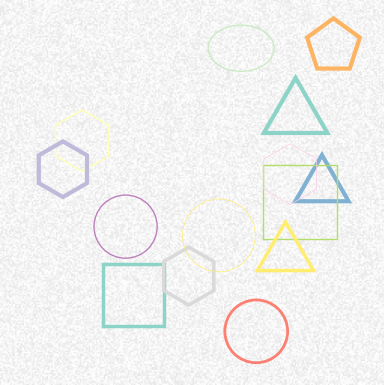[{"shape": "triangle", "thickness": 3, "radius": 0.48, "center": [0.768, 0.702]}, {"shape": "square", "thickness": 2.5, "radius": 0.4, "center": [0.347, 0.233]}, {"shape": "hexagon", "thickness": 1, "radius": 0.4, "center": [0.213, 0.635]}, {"shape": "hexagon", "thickness": 3, "radius": 0.36, "center": [0.163, 0.56]}, {"shape": "circle", "thickness": 2, "radius": 0.41, "center": [0.666, 0.139]}, {"shape": "triangle", "thickness": 3, "radius": 0.4, "center": [0.836, 0.517]}, {"shape": "pentagon", "thickness": 3, "radius": 0.36, "center": [0.866, 0.88]}, {"shape": "square", "thickness": 1, "radius": 0.48, "center": [0.78, 0.476]}, {"shape": "hexagon", "thickness": 0.5, "radius": 0.39, "center": [0.754, 0.548]}, {"shape": "hexagon", "thickness": 2.5, "radius": 0.38, "center": [0.49, 0.283]}, {"shape": "circle", "thickness": 1, "radius": 0.41, "center": [0.326, 0.411]}, {"shape": "oval", "thickness": 1, "radius": 0.43, "center": [0.626, 0.875]}, {"shape": "circle", "thickness": 0.5, "radius": 0.47, "center": [0.568, 0.389]}, {"shape": "triangle", "thickness": 2.5, "radius": 0.42, "center": [0.741, 0.339]}]